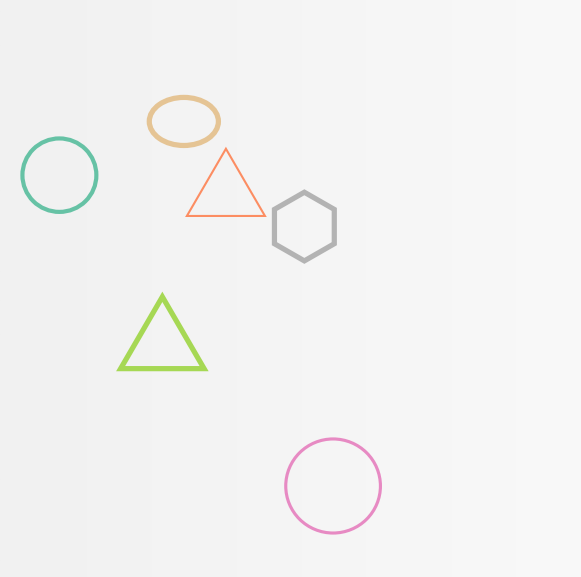[{"shape": "circle", "thickness": 2, "radius": 0.32, "center": [0.102, 0.696]}, {"shape": "triangle", "thickness": 1, "radius": 0.39, "center": [0.389, 0.664]}, {"shape": "circle", "thickness": 1.5, "radius": 0.41, "center": [0.573, 0.158]}, {"shape": "triangle", "thickness": 2.5, "radius": 0.41, "center": [0.279, 0.402]}, {"shape": "oval", "thickness": 2.5, "radius": 0.3, "center": [0.316, 0.789]}, {"shape": "hexagon", "thickness": 2.5, "radius": 0.3, "center": [0.524, 0.607]}]